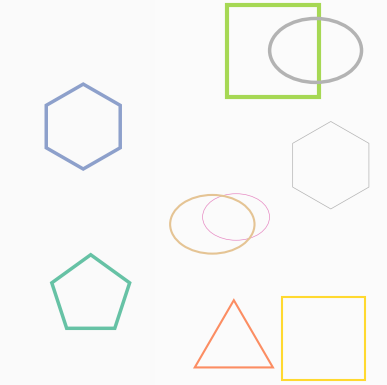[{"shape": "pentagon", "thickness": 2.5, "radius": 0.53, "center": [0.234, 0.233]}, {"shape": "triangle", "thickness": 1.5, "radius": 0.58, "center": [0.603, 0.104]}, {"shape": "hexagon", "thickness": 2.5, "radius": 0.55, "center": [0.215, 0.671]}, {"shape": "oval", "thickness": 0.5, "radius": 0.43, "center": [0.609, 0.436]}, {"shape": "square", "thickness": 3, "radius": 0.59, "center": [0.704, 0.868]}, {"shape": "square", "thickness": 1.5, "radius": 0.54, "center": [0.834, 0.12]}, {"shape": "oval", "thickness": 1.5, "radius": 0.54, "center": [0.548, 0.417]}, {"shape": "oval", "thickness": 2.5, "radius": 0.59, "center": [0.814, 0.869]}, {"shape": "hexagon", "thickness": 0.5, "radius": 0.57, "center": [0.854, 0.571]}]